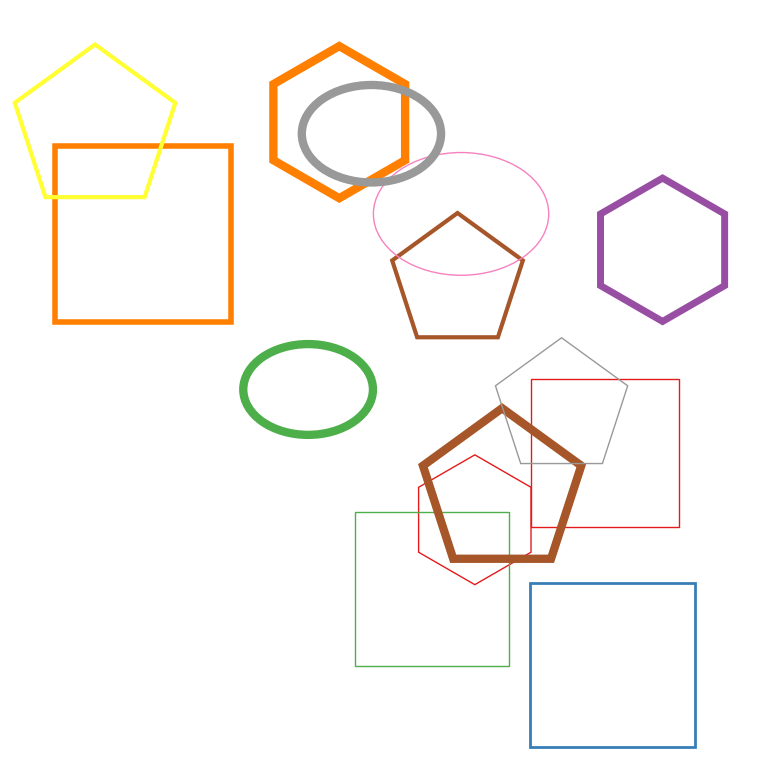[{"shape": "square", "thickness": 0.5, "radius": 0.48, "center": [0.786, 0.412]}, {"shape": "hexagon", "thickness": 0.5, "radius": 0.42, "center": [0.617, 0.325]}, {"shape": "square", "thickness": 1, "radius": 0.53, "center": [0.796, 0.136]}, {"shape": "square", "thickness": 0.5, "radius": 0.5, "center": [0.561, 0.235]}, {"shape": "oval", "thickness": 3, "radius": 0.42, "center": [0.4, 0.494]}, {"shape": "hexagon", "thickness": 2.5, "radius": 0.47, "center": [0.86, 0.676]}, {"shape": "square", "thickness": 2, "radius": 0.57, "center": [0.186, 0.696]}, {"shape": "hexagon", "thickness": 3, "radius": 0.49, "center": [0.441, 0.841]}, {"shape": "pentagon", "thickness": 1.5, "radius": 0.55, "center": [0.123, 0.833]}, {"shape": "pentagon", "thickness": 3, "radius": 0.54, "center": [0.652, 0.362]}, {"shape": "pentagon", "thickness": 1.5, "radius": 0.45, "center": [0.594, 0.634]}, {"shape": "oval", "thickness": 0.5, "radius": 0.57, "center": [0.599, 0.722]}, {"shape": "oval", "thickness": 3, "radius": 0.45, "center": [0.482, 0.826]}, {"shape": "pentagon", "thickness": 0.5, "radius": 0.45, "center": [0.729, 0.471]}]